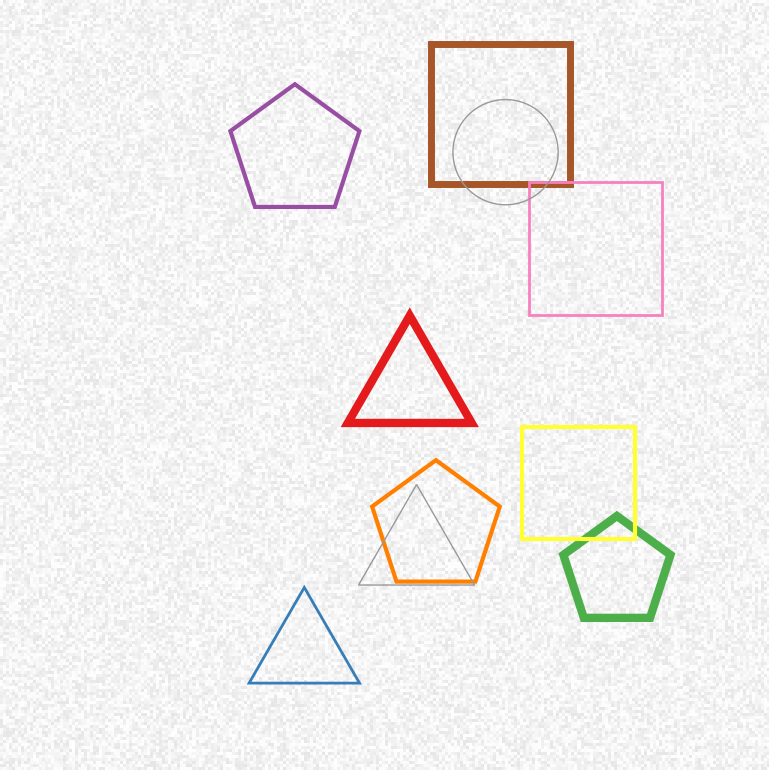[{"shape": "triangle", "thickness": 3, "radius": 0.46, "center": [0.532, 0.497]}, {"shape": "triangle", "thickness": 1, "radius": 0.41, "center": [0.395, 0.154]}, {"shape": "pentagon", "thickness": 3, "radius": 0.37, "center": [0.801, 0.257]}, {"shape": "pentagon", "thickness": 1.5, "radius": 0.44, "center": [0.383, 0.803]}, {"shape": "pentagon", "thickness": 1.5, "radius": 0.44, "center": [0.566, 0.315]}, {"shape": "square", "thickness": 1.5, "radius": 0.36, "center": [0.751, 0.373]}, {"shape": "square", "thickness": 2.5, "radius": 0.45, "center": [0.65, 0.852]}, {"shape": "square", "thickness": 1, "radius": 0.43, "center": [0.773, 0.677]}, {"shape": "triangle", "thickness": 0.5, "radius": 0.43, "center": [0.541, 0.284]}, {"shape": "circle", "thickness": 0.5, "radius": 0.34, "center": [0.657, 0.802]}]